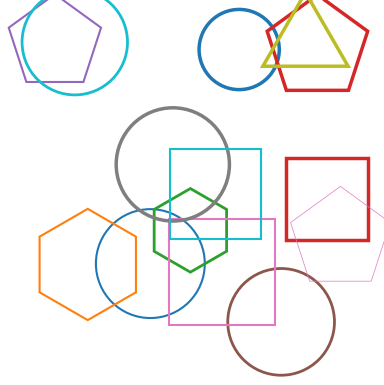[{"shape": "circle", "thickness": 1.5, "radius": 0.71, "center": [0.391, 0.315]}, {"shape": "circle", "thickness": 2.5, "radius": 0.52, "center": [0.621, 0.871]}, {"shape": "hexagon", "thickness": 1.5, "radius": 0.72, "center": [0.228, 0.313]}, {"shape": "hexagon", "thickness": 2, "radius": 0.54, "center": [0.494, 0.402]}, {"shape": "square", "thickness": 2.5, "radius": 0.53, "center": [0.85, 0.484]}, {"shape": "pentagon", "thickness": 2.5, "radius": 0.69, "center": [0.824, 0.876]}, {"shape": "pentagon", "thickness": 1.5, "radius": 0.63, "center": [0.143, 0.889]}, {"shape": "circle", "thickness": 2, "radius": 0.69, "center": [0.73, 0.164]}, {"shape": "pentagon", "thickness": 0.5, "radius": 0.68, "center": [0.884, 0.38]}, {"shape": "square", "thickness": 1.5, "radius": 0.69, "center": [0.577, 0.293]}, {"shape": "circle", "thickness": 2.5, "radius": 0.74, "center": [0.449, 0.573]}, {"shape": "triangle", "thickness": 2.5, "radius": 0.64, "center": [0.793, 0.892]}, {"shape": "square", "thickness": 1.5, "radius": 0.59, "center": [0.56, 0.496]}, {"shape": "circle", "thickness": 2, "radius": 0.68, "center": [0.194, 0.89]}]